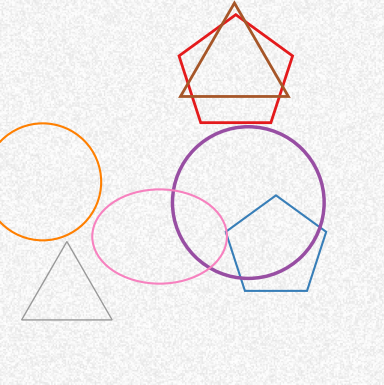[{"shape": "pentagon", "thickness": 2, "radius": 0.78, "center": [0.612, 0.807]}, {"shape": "pentagon", "thickness": 1.5, "radius": 0.69, "center": [0.717, 0.355]}, {"shape": "circle", "thickness": 2.5, "radius": 0.98, "center": [0.645, 0.474]}, {"shape": "circle", "thickness": 1.5, "radius": 0.76, "center": [0.111, 0.528]}, {"shape": "triangle", "thickness": 2, "radius": 0.81, "center": [0.609, 0.83]}, {"shape": "oval", "thickness": 1.5, "radius": 0.87, "center": [0.415, 0.386]}, {"shape": "triangle", "thickness": 1, "radius": 0.68, "center": [0.174, 0.237]}]